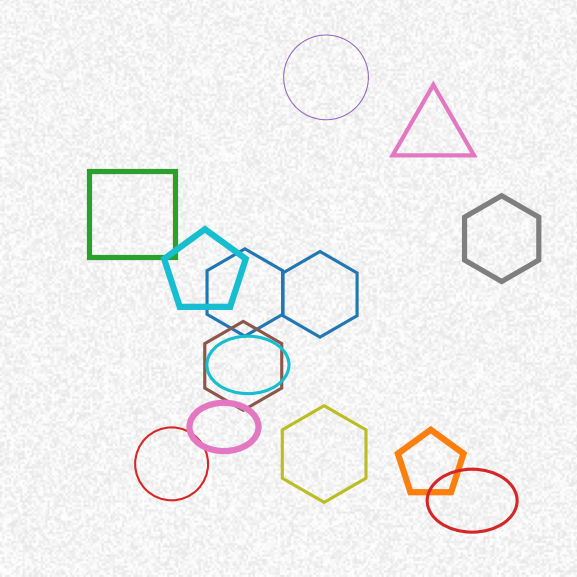[{"shape": "hexagon", "thickness": 1.5, "radius": 0.38, "center": [0.424, 0.493]}, {"shape": "hexagon", "thickness": 1.5, "radius": 0.37, "center": [0.554, 0.489]}, {"shape": "pentagon", "thickness": 3, "radius": 0.3, "center": [0.746, 0.195]}, {"shape": "square", "thickness": 2.5, "radius": 0.37, "center": [0.228, 0.629]}, {"shape": "circle", "thickness": 1, "radius": 0.32, "center": [0.297, 0.196]}, {"shape": "oval", "thickness": 1.5, "radius": 0.39, "center": [0.818, 0.132]}, {"shape": "circle", "thickness": 0.5, "radius": 0.37, "center": [0.565, 0.865]}, {"shape": "hexagon", "thickness": 1.5, "radius": 0.38, "center": [0.421, 0.366]}, {"shape": "oval", "thickness": 3, "radius": 0.3, "center": [0.388, 0.26]}, {"shape": "triangle", "thickness": 2, "radius": 0.41, "center": [0.75, 0.771]}, {"shape": "hexagon", "thickness": 2.5, "radius": 0.37, "center": [0.869, 0.586]}, {"shape": "hexagon", "thickness": 1.5, "radius": 0.42, "center": [0.561, 0.213]}, {"shape": "oval", "thickness": 1.5, "radius": 0.36, "center": [0.429, 0.367]}, {"shape": "pentagon", "thickness": 3, "radius": 0.37, "center": [0.355, 0.528]}]